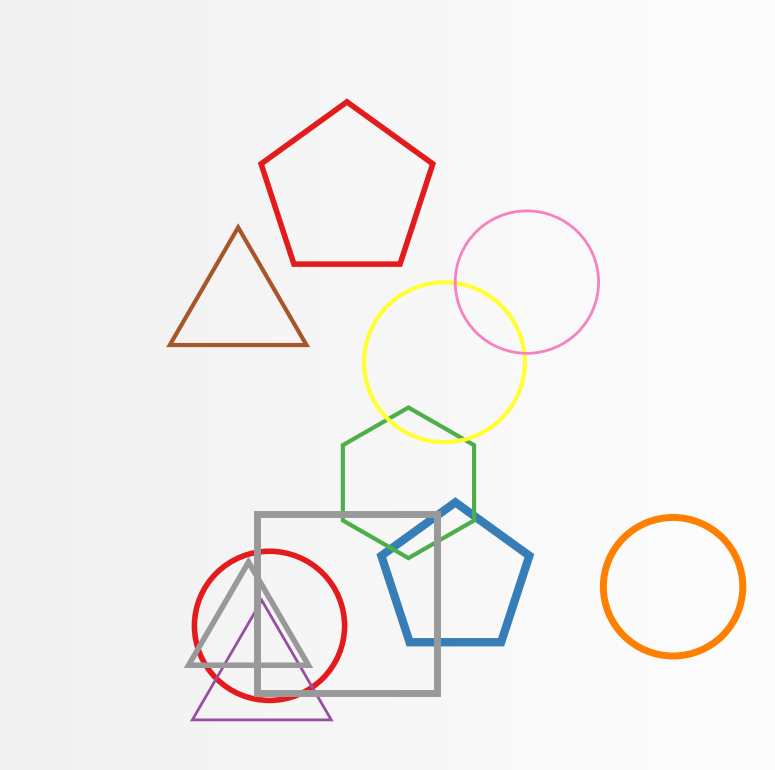[{"shape": "circle", "thickness": 2, "radius": 0.48, "center": [0.348, 0.187]}, {"shape": "pentagon", "thickness": 2, "radius": 0.58, "center": [0.448, 0.751]}, {"shape": "pentagon", "thickness": 3, "radius": 0.5, "center": [0.588, 0.247]}, {"shape": "hexagon", "thickness": 1.5, "radius": 0.49, "center": [0.527, 0.373]}, {"shape": "triangle", "thickness": 1, "radius": 0.52, "center": [0.338, 0.117]}, {"shape": "circle", "thickness": 2.5, "radius": 0.45, "center": [0.868, 0.238]}, {"shape": "circle", "thickness": 1.5, "radius": 0.52, "center": [0.573, 0.53]}, {"shape": "triangle", "thickness": 1.5, "radius": 0.51, "center": [0.307, 0.603]}, {"shape": "circle", "thickness": 1, "radius": 0.46, "center": [0.68, 0.634]}, {"shape": "square", "thickness": 2.5, "radius": 0.58, "center": [0.448, 0.216]}, {"shape": "triangle", "thickness": 2, "radius": 0.45, "center": [0.321, 0.181]}]